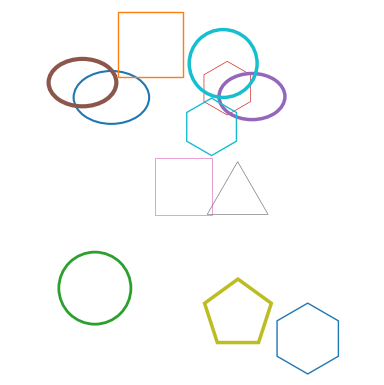[{"shape": "oval", "thickness": 1.5, "radius": 0.49, "center": [0.289, 0.747]}, {"shape": "hexagon", "thickness": 1, "radius": 0.46, "center": [0.799, 0.121]}, {"shape": "square", "thickness": 1, "radius": 0.42, "center": [0.391, 0.885]}, {"shape": "circle", "thickness": 2, "radius": 0.47, "center": [0.246, 0.252]}, {"shape": "hexagon", "thickness": 0.5, "radius": 0.35, "center": [0.59, 0.771]}, {"shape": "oval", "thickness": 2.5, "radius": 0.43, "center": [0.655, 0.749]}, {"shape": "oval", "thickness": 3, "radius": 0.44, "center": [0.214, 0.785]}, {"shape": "square", "thickness": 0.5, "radius": 0.37, "center": [0.477, 0.515]}, {"shape": "triangle", "thickness": 0.5, "radius": 0.46, "center": [0.617, 0.489]}, {"shape": "pentagon", "thickness": 2.5, "radius": 0.46, "center": [0.618, 0.184]}, {"shape": "hexagon", "thickness": 1, "radius": 0.37, "center": [0.55, 0.671]}, {"shape": "circle", "thickness": 2.5, "radius": 0.44, "center": [0.58, 0.835]}]